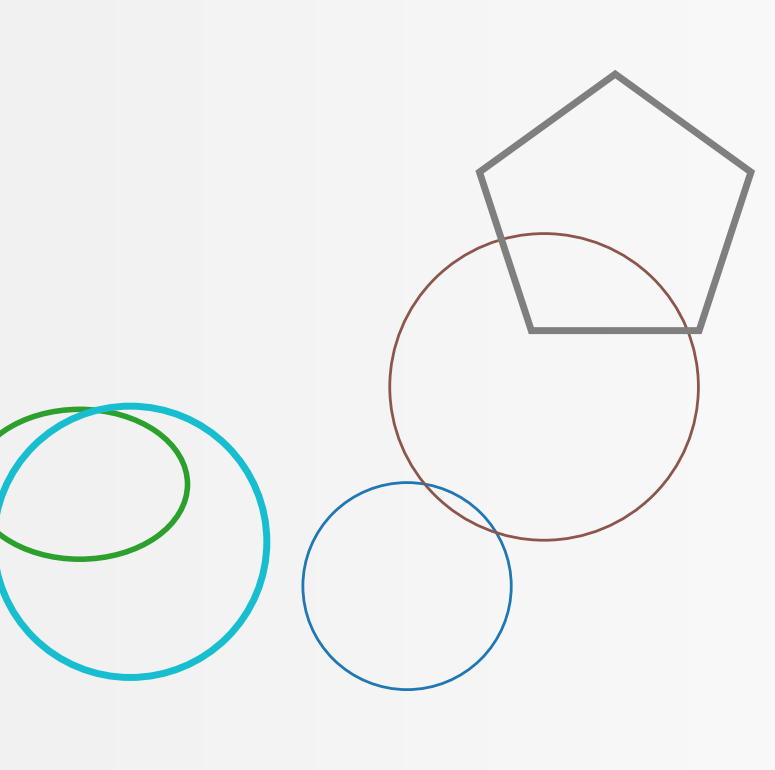[{"shape": "circle", "thickness": 1, "radius": 0.67, "center": [0.525, 0.239]}, {"shape": "oval", "thickness": 2, "radius": 0.7, "center": [0.103, 0.371]}, {"shape": "circle", "thickness": 1, "radius": 1.0, "center": [0.702, 0.498]}, {"shape": "pentagon", "thickness": 2.5, "radius": 0.92, "center": [0.794, 0.72]}, {"shape": "circle", "thickness": 2.5, "radius": 0.88, "center": [0.168, 0.296]}]